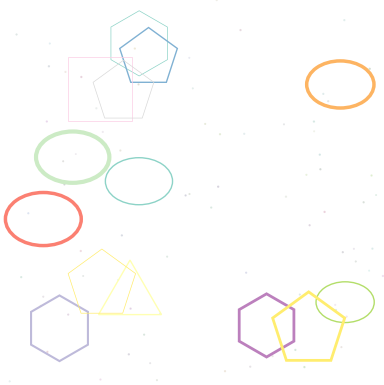[{"shape": "oval", "thickness": 1, "radius": 0.44, "center": [0.361, 0.529]}, {"shape": "hexagon", "thickness": 0.5, "radius": 0.42, "center": [0.361, 0.887]}, {"shape": "triangle", "thickness": 1, "radius": 0.47, "center": [0.338, 0.23]}, {"shape": "hexagon", "thickness": 1.5, "radius": 0.43, "center": [0.155, 0.147]}, {"shape": "oval", "thickness": 2.5, "radius": 0.49, "center": [0.113, 0.431]}, {"shape": "pentagon", "thickness": 1, "radius": 0.39, "center": [0.386, 0.85]}, {"shape": "oval", "thickness": 2.5, "radius": 0.44, "center": [0.884, 0.781]}, {"shape": "oval", "thickness": 1, "radius": 0.38, "center": [0.896, 0.215]}, {"shape": "square", "thickness": 0.5, "radius": 0.42, "center": [0.26, 0.77]}, {"shape": "pentagon", "thickness": 0.5, "radius": 0.42, "center": [0.321, 0.76]}, {"shape": "hexagon", "thickness": 2, "radius": 0.41, "center": [0.692, 0.155]}, {"shape": "oval", "thickness": 3, "radius": 0.48, "center": [0.189, 0.592]}, {"shape": "pentagon", "thickness": 0.5, "radius": 0.46, "center": [0.265, 0.261]}, {"shape": "pentagon", "thickness": 2, "radius": 0.49, "center": [0.802, 0.144]}]